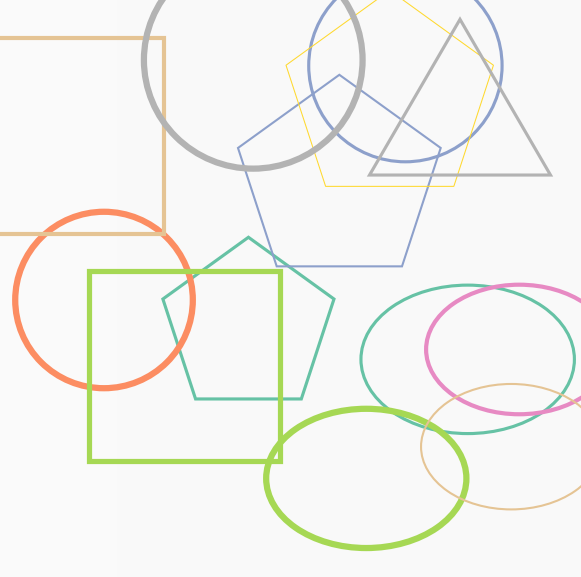[{"shape": "pentagon", "thickness": 1.5, "radius": 0.77, "center": [0.427, 0.434]}, {"shape": "oval", "thickness": 1.5, "radius": 0.92, "center": [0.805, 0.377]}, {"shape": "circle", "thickness": 3, "radius": 0.76, "center": [0.179, 0.48]}, {"shape": "circle", "thickness": 1.5, "radius": 0.83, "center": [0.697, 0.885]}, {"shape": "pentagon", "thickness": 1, "radius": 0.92, "center": [0.584, 0.686]}, {"shape": "oval", "thickness": 2, "radius": 0.8, "center": [0.893, 0.394]}, {"shape": "oval", "thickness": 3, "radius": 0.86, "center": [0.63, 0.171]}, {"shape": "square", "thickness": 2.5, "radius": 0.82, "center": [0.318, 0.366]}, {"shape": "pentagon", "thickness": 0.5, "radius": 0.94, "center": [0.67, 0.828]}, {"shape": "square", "thickness": 2, "radius": 0.85, "center": [0.112, 0.763]}, {"shape": "oval", "thickness": 1, "radius": 0.78, "center": [0.88, 0.226]}, {"shape": "triangle", "thickness": 1.5, "radius": 0.9, "center": [0.791, 0.786]}, {"shape": "circle", "thickness": 3, "radius": 0.94, "center": [0.436, 0.895]}]